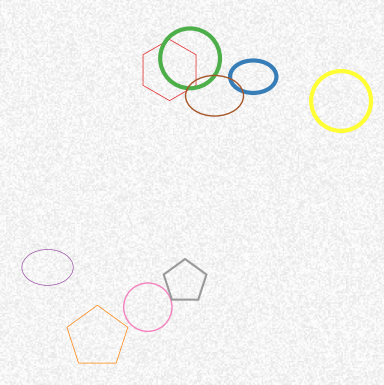[{"shape": "hexagon", "thickness": 0.5, "radius": 0.4, "center": [0.44, 0.818]}, {"shape": "oval", "thickness": 3, "radius": 0.3, "center": [0.658, 0.801]}, {"shape": "circle", "thickness": 3, "radius": 0.39, "center": [0.494, 0.848]}, {"shape": "oval", "thickness": 0.5, "radius": 0.33, "center": [0.124, 0.305]}, {"shape": "pentagon", "thickness": 0.5, "radius": 0.42, "center": [0.253, 0.124]}, {"shape": "circle", "thickness": 3, "radius": 0.39, "center": [0.886, 0.738]}, {"shape": "oval", "thickness": 1, "radius": 0.38, "center": [0.557, 0.751]}, {"shape": "circle", "thickness": 1, "radius": 0.31, "center": [0.384, 0.202]}, {"shape": "pentagon", "thickness": 1.5, "radius": 0.29, "center": [0.481, 0.269]}]